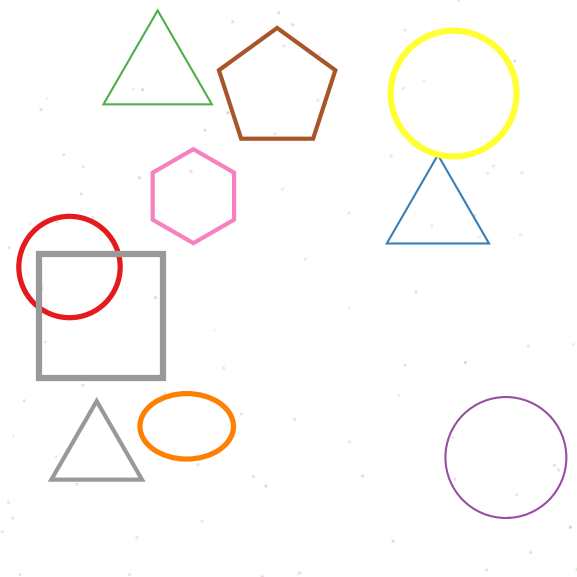[{"shape": "circle", "thickness": 2.5, "radius": 0.44, "center": [0.12, 0.537]}, {"shape": "triangle", "thickness": 1, "radius": 0.51, "center": [0.758, 0.629]}, {"shape": "triangle", "thickness": 1, "radius": 0.54, "center": [0.273, 0.873]}, {"shape": "circle", "thickness": 1, "radius": 0.52, "center": [0.876, 0.207]}, {"shape": "oval", "thickness": 2.5, "radius": 0.4, "center": [0.323, 0.261]}, {"shape": "circle", "thickness": 3, "radius": 0.54, "center": [0.785, 0.837]}, {"shape": "pentagon", "thickness": 2, "radius": 0.53, "center": [0.48, 0.845]}, {"shape": "hexagon", "thickness": 2, "radius": 0.41, "center": [0.335, 0.659]}, {"shape": "triangle", "thickness": 2, "radius": 0.45, "center": [0.167, 0.214]}, {"shape": "square", "thickness": 3, "radius": 0.54, "center": [0.175, 0.452]}]